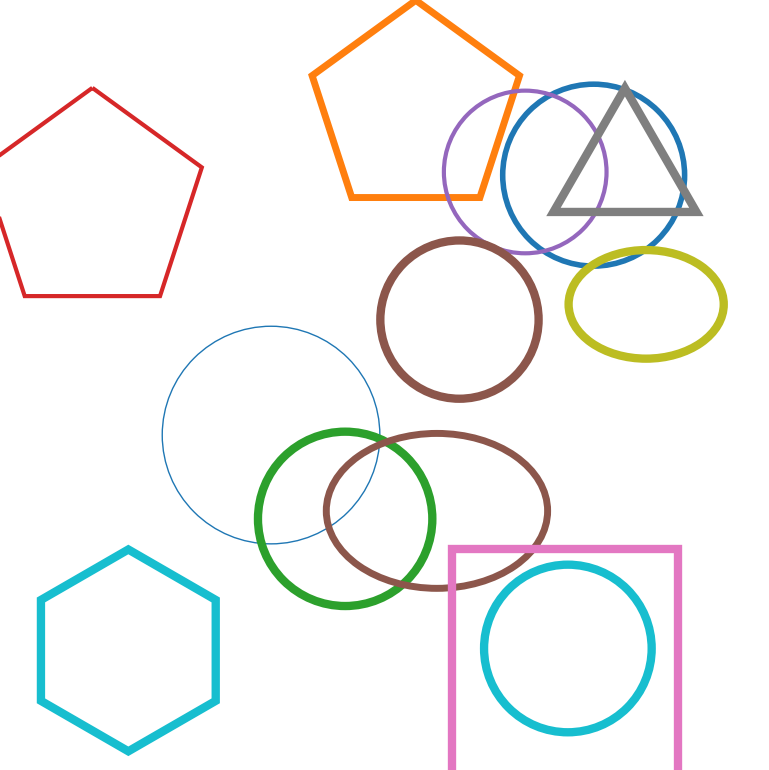[{"shape": "circle", "thickness": 0.5, "radius": 0.71, "center": [0.352, 0.435]}, {"shape": "circle", "thickness": 2, "radius": 0.59, "center": [0.771, 0.773]}, {"shape": "pentagon", "thickness": 2.5, "radius": 0.71, "center": [0.54, 0.858]}, {"shape": "circle", "thickness": 3, "radius": 0.57, "center": [0.448, 0.326]}, {"shape": "pentagon", "thickness": 1.5, "radius": 0.75, "center": [0.12, 0.736]}, {"shape": "circle", "thickness": 1.5, "radius": 0.53, "center": [0.682, 0.777]}, {"shape": "circle", "thickness": 3, "radius": 0.51, "center": [0.597, 0.585]}, {"shape": "oval", "thickness": 2.5, "radius": 0.72, "center": [0.567, 0.337]}, {"shape": "square", "thickness": 3, "radius": 0.73, "center": [0.734, 0.14]}, {"shape": "triangle", "thickness": 3, "radius": 0.54, "center": [0.812, 0.778]}, {"shape": "oval", "thickness": 3, "radius": 0.5, "center": [0.839, 0.605]}, {"shape": "hexagon", "thickness": 3, "radius": 0.66, "center": [0.167, 0.155]}, {"shape": "circle", "thickness": 3, "radius": 0.54, "center": [0.737, 0.158]}]